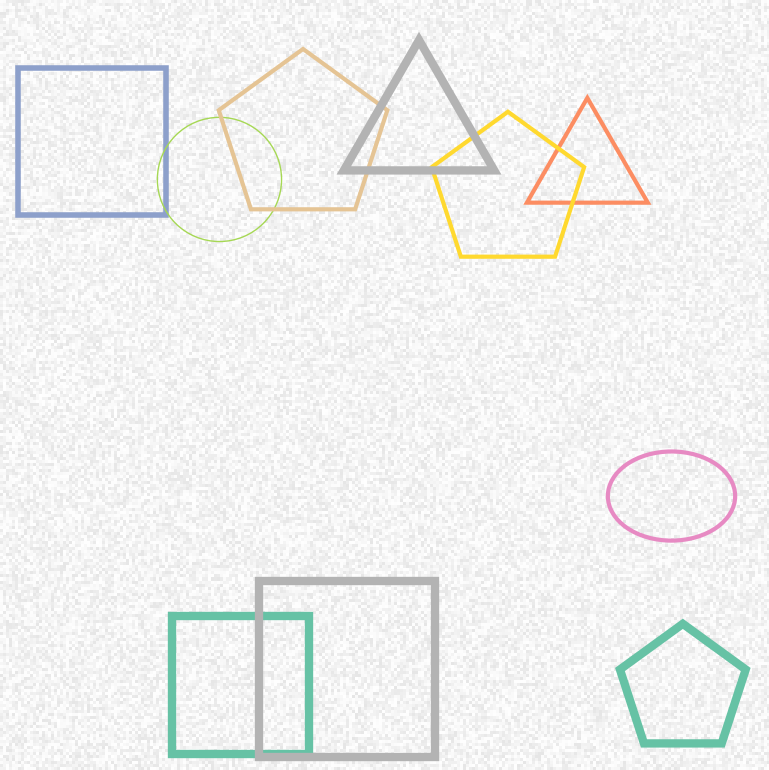[{"shape": "square", "thickness": 3, "radius": 0.45, "center": [0.312, 0.111]}, {"shape": "pentagon", "thickness": 3, "radius": 0.43, "center": [0.887, 0.104]}, {"shape": "triangle", "thickness": 1.5, "radius": 0.45, "center": [0.763, 0.782]}, {"shape": "square", "thickness": 2, "radius": 0.48, "center": [0.119, 0.816]}, {"shape": "oval", "thickness": 1.5, "radius": 0.41, "center": [0.872, 0.356]}, {"shape": "circle", "thickness": 0.5, "radius": 0.4, "center": [0.285, 0.767]}, {"shape": "pentagon", "thickness": 1.5, "radius": 0.52, "center": [0.66, 0.751]}, {"shape": "pentagon", "thickness": 1.5, "radius": 0.58, "center": [0.394, 0.821]}, {"shape": "triangle", "thickness": 3, "radius": 0.56, "center": [0.544, 0.835]}, {"shape": "square", "thickness": 3, "radius": 0.57, "center": [0.45, 0.131]}]